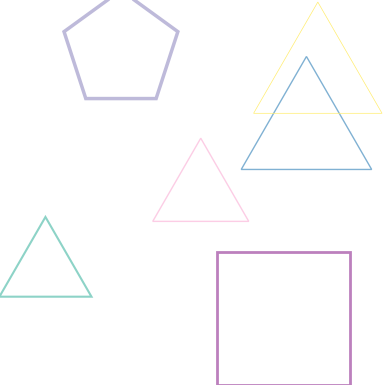[{"shape": "triangle", "thickness": 1.5, "radius": 0.69, "center": [0.118, 0.298]}, {"shape": "pentagon", "thickness": 2.5, "radius": 0.78, "center": [0.314, 0.87]}, {"shape": "triangle", "thickness": 1, "radius": 0.98, "center": [0.796, 0.658]}, {"shape": "triangle", "thickness": 1, "radius": 0.72, "center": [0.521, 0.497]}, {"shape": "square", "thickness": 2, "radius": 0.87, "center": [0.736, 0.173]}, {"shape": "triangle", "thickness": 0.5, "radius": 0.96, "center": [0.825, 0.802]}]